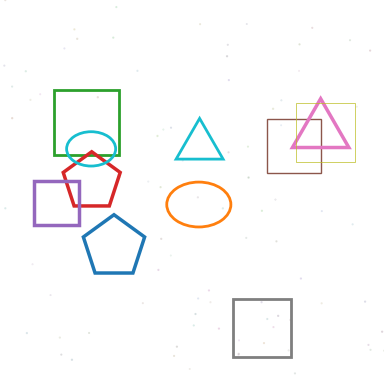[{"shape": "pentagon", "thickness": 2.5, "radius": 0.42, "center": [0.296, 0.359]}, {"shape": "oval", "thickness": 2, "radius": 0.42, "center": [0.516, 0.469]}, {"shape": "square", "thickness": 2, "radius": 0.42, "center": [0.225, 0.682]}, {"shape": "pentagon", "thickness": 2.5, "radius": 0.39, "center": [0.238, 0.528]}, {"shape": "square", "thickness": 2.5, "radius": 0.29, "center": [0.147, 0.473]}, {"shape": "square", "thickness": 1, "radius": 0.35, "center": [0.763, 0.622]}, {"shape": "triangle", "thickness": 2.5, "radius": 0.42, "center": [0.833, 0.659]}, {"shape": "square", "thickness": 2, "radius": 0.37, "center": [0.681, 0.148]}, {"shape": "square", "thickness": 0.5, "radius": 0.38, "center": [0.845, 0.657]}, {"shape": "oval", "thickness": 2, "radius": 0.32, "center": [0.237, 0.613]}, {"shape": "triangle", "thickness": 2, "radius": 0.35, "center": [0.518, 0.622]}]